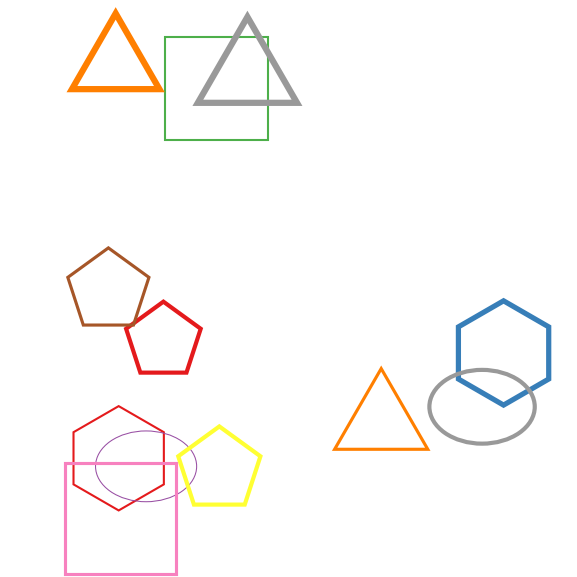[{"shape": "pentagon", "thickness": 2, "radius": 0.34, "center": [0.283, 0.409]}, {"shape": "hexagon", "thickness": 1, "radius": 0.45, "center": [0.206, 0.206]}, {"shape": "hexagon", "thickness": 2.5, "radius": 0.45, "center": [0.872, 0.388]}, {"shape": "square", "thickness": 1, "radius": 0.45, "center": [0.375, 0.846]}, {"shape": "oval", "thickness": 0.5, "radius": 0.44, "center": [0.253, 0.192]}, {"shape": "triangle", "thickness": 3, "radius": 0.44, "center": [0.2, 0.888]}, {"shape": "triangle", "thickness": 1.5, "radius": 0.47, "center": [0.66, 0.268]}, {"shape": "pentagon", "thickness": 2, "radius": 0.37, "center": [0.38, 0.186]}, {"shape": "pentagon", "thickness": 1.5, "radius": 0.37, "center": [0.188, 0.496]}, {"shape": "square", "thickness": 1.5, "radius": 0.48, "center": [0.209, 0.101]}, {"shape": "triangle", "thickness": 3, "radius": 0.5, "center": [0.428, 0.871]}, {"shape": "oval", "thickness": 2, "radius": 0.46, "center": [0.835, 0.295]}]